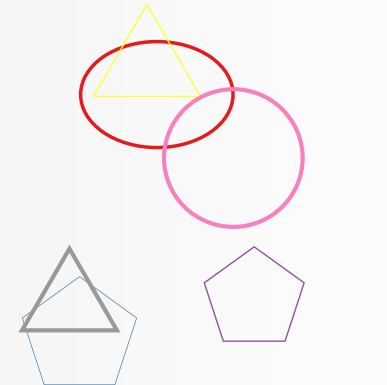[{"shape": "oval", "thickness": 2.5, "radius": 0.98, "center": [0.405, 0.754]}, {"shape": "pentagon", "thickness": 0.5, "radius": 0.78, "center": [0.205, 0.126]}, {"shape": "pentagon", "thickness": 1, "radius": 0.68, "center": [0.656, 0.223]}, {"shape": "triangle", "thickness": 1, "radius": 0.8, "center": [0.379, 0.829]}, {"shape": "circle", "thickness": 3, "radius": 0.89, "center": [0.602, 0.589]}, {"shape": "triangle", "thickness": 3, "radius": 0.71, "center": [0.179, 0.213]}]